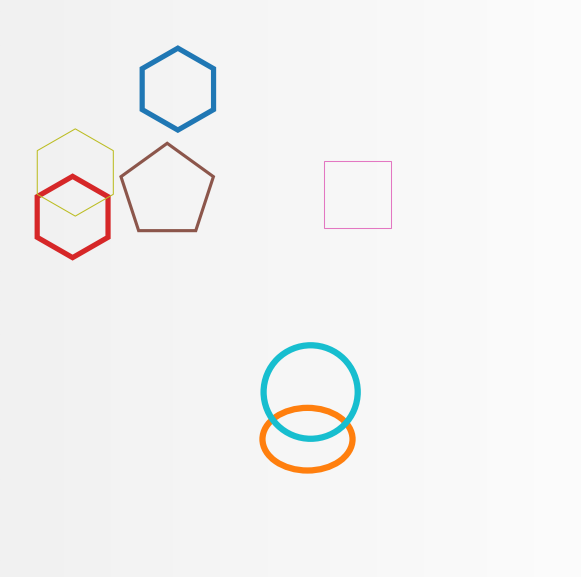[{"shape": "hexagon", "thickness": 2.5, "radius": 0.35, "center": [0.306, 0.845]}, {"shape": "oval", "thickness": 3, "radius": 0.39, "center": [0.529, 0.239]}, {"shape": "hexagon", "thickness": 2.5, "radius": 0.35, "center": [0.125, 0.623]}, {"shape": "pentagon", "thickness": 1.5, "radius": 0.42, "center": [0.288, 0.667]}, {"shape": "square", "thickness": 0.5, "radius": 0.29, "center": [0.615, 0.662]}, {"shape": "hexagon", "thickness": 0.5, "radius": 0.38, "center": [0.13, 0.7]}, {"shape": "circle", "thickness": 3, "radius": 0.4, "center": [0.534, 0.32]}]